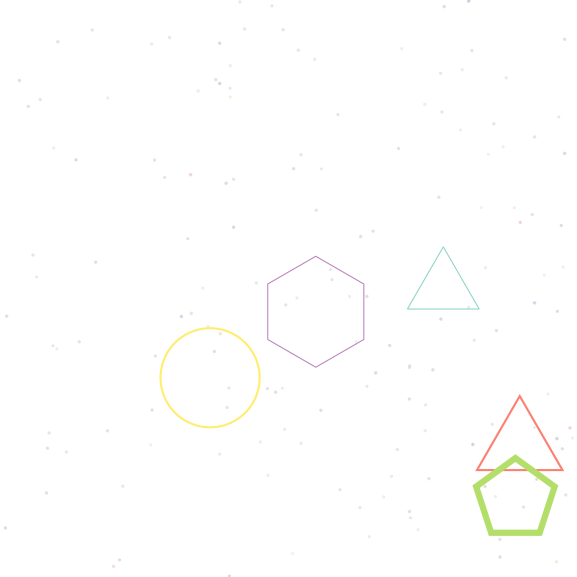[{"shape": "triangle", "thickness": 0.5, "radius": 0.36, "center": [0.768, 0.5]}, {"shape": "triangle", "thickness": 1, "radius": 0.43, "center": [0.9, 0.228]}, {"shape": "pentagon", "thickness": 3, "radius": 0.36, "center": [0.892, 0.134]}, {"shape": "hexagon", "thickness": 0.5, "radius": 0.48, "center": [0.547, 0.459]}, {"shape": "circle", "thickness": 1, "radius": 0.43, "center": [0.364, 0.345]}]